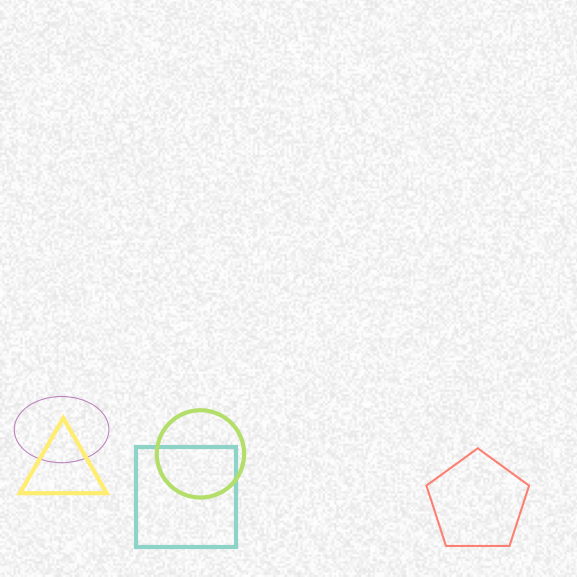[{"shape": "square", "thickness": 2, "radius": 0.43, "center": [0.321, 0.139]}, {"shape": "pentagon", "thickness": 1, "radius": 0.47, "center": [0.827, 0.129]}, {"shape": "circle", "thickness": 2, "radius": 0.38, "center": [0.347, 0.213]}, {"shape": "oval", "thickness": 0.5, "radius": 0.41, "center": [0.107, 0.255]}, {"shape": "triangle", "thickness": 2, "radius": 0.43, "center": [0.11, 0.189]}]